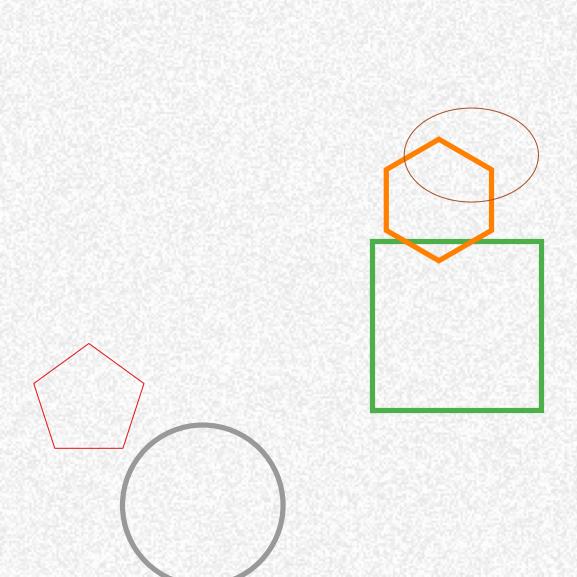[{"shape": "pentagon", "thickness": 0.5, "radius": 0.5, "center": [0.154, 0.304]}, {"shape": "square", "thickness": 2.5, "radius": 0.73, "center": [0.79, 0.436]}, {"shape": "hexagon", "thickness": 2.5, "radius": 0.53, "center": [0.76, 0.653]}, {"shape": "oval", "thickness": 0.5, "radius": 0.58, "center": [0.816, 0.731]}, {"shape": "circle", "thickness": 2.5, "radius": 0.7, "center": [0.351, 0.124]}]